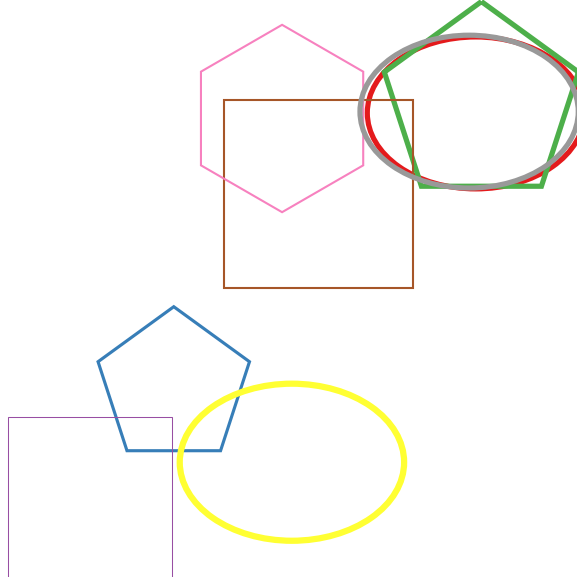[{"shape": "oval", "thickness": 2.5, "radius": 0.94, "center": [0.824, 0.804]}, {"shape": "pentagon", "thickness": 1.5, "radius": 0.69, "center": [0.301, 0.33]}, {"shape": "pentagon", "thickness": 2.5, "radius": 0.88, "center": [0.834, 0.82]}, {"shape": "square", "thickness": 0.5, "radius": 0.71, "center": [0.156, 0.135]}, {"shape": "oval", "thickness": 3, "radius": 0.97, "center": [0.506, 0.199]}, {"shape": "square", "thickness": 1, "radius": 0.81, "center": [0.552, 0.664]}, {"shape": "hexagon", "thickness": 1, "radius": 0.81, "center": [0.488, 0.794]}, {"shape": "oval", "thickness": 2.5, "radius": 0.94, "center": [0.812, 0.806]}]